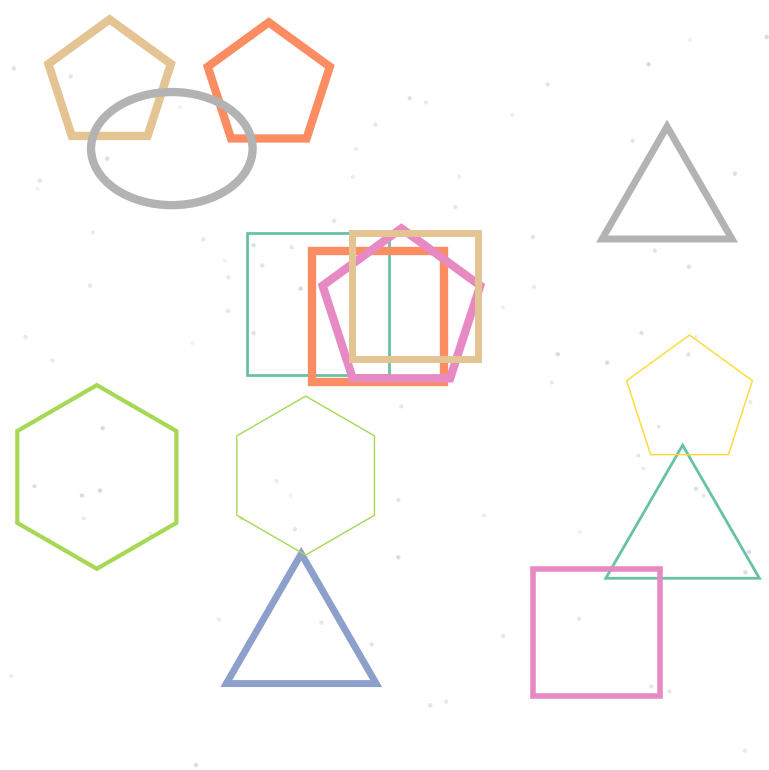[{"shape": "triangle", "thickness": 1, "radius": 0.58, "center": [0.886, 0.307]}, {"shape": "square", "thickness": 1, "radius": 0.46, "center": [0.413, 0.605]}, {"shape": "square", "thickness": 3, "radius": 0.43, "center": [0.491, 0.589]}, {"shape": "pentagon", "thickness": 3, "radius": 0.42, "center": [0.349, 0.888]}, {"shape": "triangle", "thickness": 2.5, "radius": 0.56, "center": [0.391, 0.168]}, {"shape": "square", "thickness": 2, "radius": 0.41, "center": [0.775, 0.179]}, {"shape": "pentagon", "thickness": 3, "radius": 0.54, "center": [0.521, 0.596]}, {"shape": "hexagon", "thickness": 0.5, "radius": 0.52, "center": [0.397, 0.382]}, {"shape": "hexagon", "thickness": 1.5, "radius": 0.6, "center": [0.126, 0.381]}, {"shape": "pentagon", "thickness": 0.5, "radius": 0.43, "center": [0.895, 0.479]}, {"shape": "pentagon", "thickness": 3, "radius": 0.42, "center": [0.142, 0.891]}, {"shape": "square", "thickness": 2.5, "radius": 0.41, "center": [0.539, 0.616]}, {"shape": "triangle", "thickness": 2.5, "radius": 0.49, "center": [0.866, 0.738]}, {"shape": "oval", "thickness": 3, "radius": 0.52, "center": [0.223, 0.807]}]